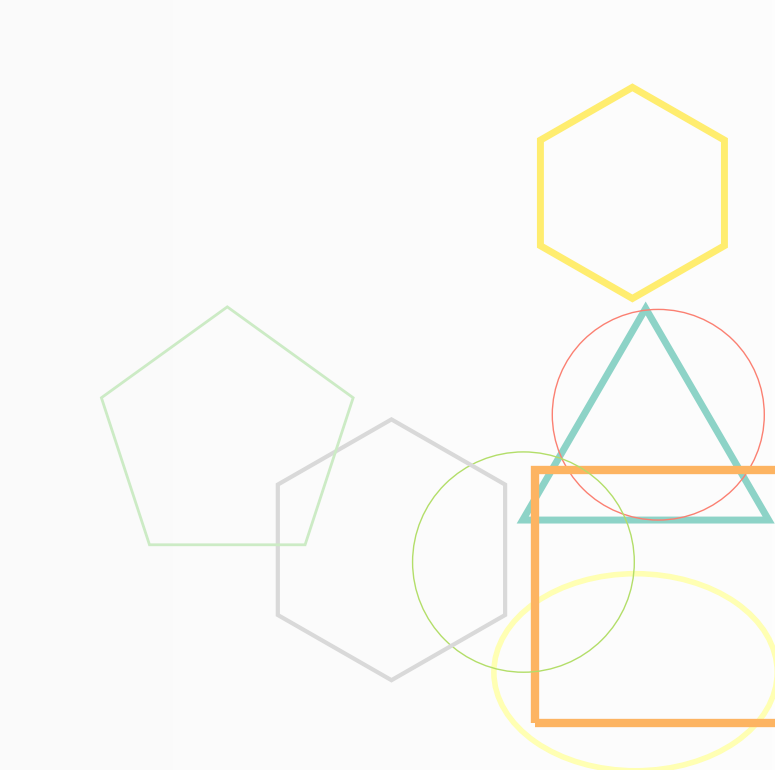[{"shape": "triangle", "thickness": 2.5, "radius": 0.92, "center": [0.833, 0.416]}, {"shape": "oval", "thickness": 2, "radius": 0.91, "center": [0.82, 0.127]}, {"shape": "circle", "thickness": 0.5, "radius": 0.68, "center": [0.849, 0.461]}, {"shape": "square", "thickness": 3, "radius": 0.82, "center": [0.855, 0.226]}, {"shape": "circle", "thickness": 0.5, "radius": 0.72, "center": [0.675, 0.27]}, {"shape": "hexagon", "thickness": 1.5, "radius": 0.85, "center": [0.505, 0.286]}, {"shape": "pentagon", "thickness": 1, "radius": 0.85, "center": [0.293, 0.431]}, {"shape": "hexagon", "thickness": 2.5, "radius": 0.69, "center": [0.816, 0.749]}]